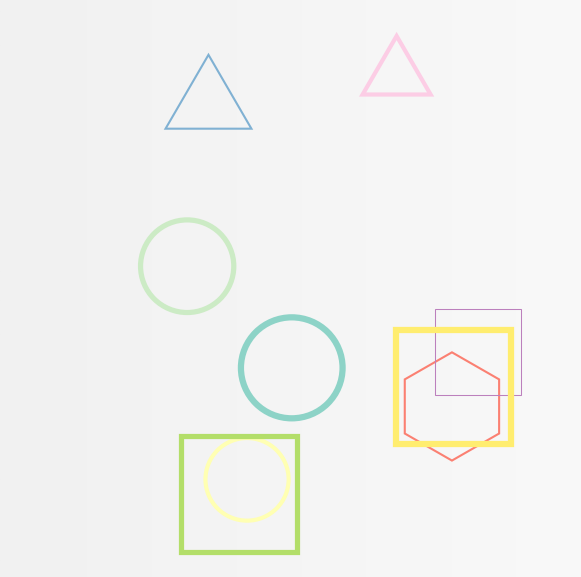[{"shape": "circle", "thickness": 3, "radius": 0.44, "center": [0.502, 0.362]}, {"shape": "circle", "thickness": 2, "radius": 0.36, "center": [0.425, 0.169]}, {"shape": "hexagon", "thickness": 1, "radius": 0.47, "center": [0.778, 0.295]}, {"shape": "triangle", "thickness": 1, "radius": 0.43, "center": [0.359, 0.819]}, {"shape": "square", "thickness": 2.5, "radius": 0.5, "center": [0.412, 0.144]}, {"shape": "triangle", "thickness": 2, "radius": 0.34, "center": [0.682, 0.869]}, {"shape": "square", "thickness": 0.5, "radius": 0.37, "center": [0.823, 0.39]}, {"shape": "circle", "thickness": 2.5, "radius": 0.4, "center": [0.322, 0.538]}, {"shape": "square", "thickness": 3, "radius": 0.5, "center": [0.78, 0.329]}]